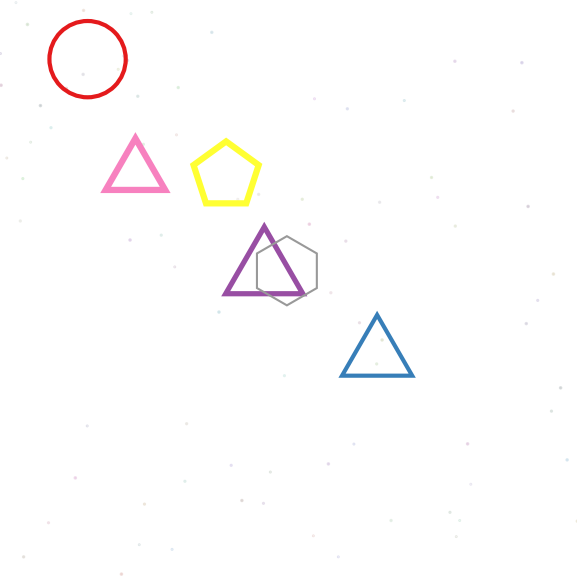[{"shape": "circle", "thickness": 2, "radius": 0.33, "center": [0.152, 0.897]}, {"shape": "triangle", "thickness": 2, "radius": 0.35, "center": [0.653, 0.384]}, {"shape": "triangle", "thickness": 2.5, "radius": 0.39, "center": [0.458, 0.529]}, {"shape": "pentagon", "thickness": 3, "radius": 0.3, "center": [0.392, 0.695]}, {"shape": "triangle", "thickness": 3, "radius": 0.3, "center": [0.235, 0.7]}, {"shape": "hexagon", "thickness": 1, "radius": 0.3, "center": [0.497, 0.53]}]